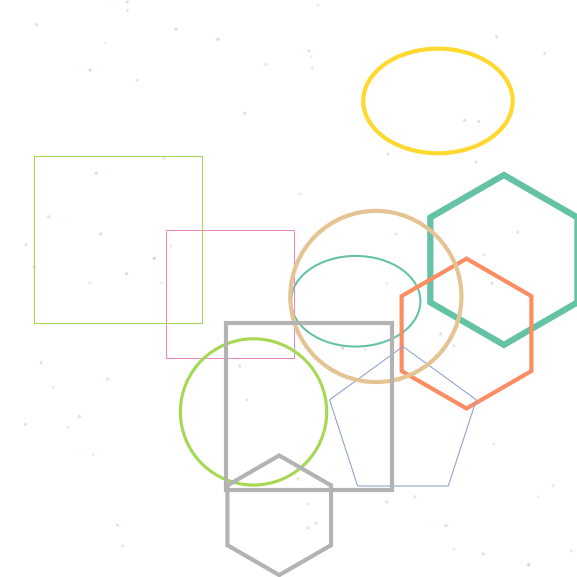[{"shape": "oval", "thickness": 1, "radius": 0.56, "center": [0.616, 0.478]}, {"shape": "hexagon", "thickness": 3, "radius": 0.74, "center": [0.873, 0.549]}, {"shape": "hexagon", "thickness": 2, "radius": 0.65, "center": [0.808, 0.422]}, {"shape": "pentagon", "thickness": 0.5, "radius": 0.67, "center": [0.698, 0.266]}, {"shape": "square", "thickness": 0.5, "radius": 0.55, "center": [0.398, 0.49]}, {"shape": "circle", "thickness": 1.5, "radius": 0.63, "center": [0.439, 0.286]}, {"shape": "square", "thickness": 0.5, "radius": 0.73, "center": [0.205, 0.584]}, {"shape": "oval", "thickness": 2, "radius": 0.65, "center": [0.758, 0.824]}, {"shape": "circle", "thickness": 2, "radius": 0.74, "center": [0.651, 0.486]}, {"shape": "hexagon", "thickness": 2, "radius": 0.52, "center": [0.484, 0.107]}, {"shape": "square", "thickness": 2, "radius": 0.72, "center": [0.535, 0.296]}]